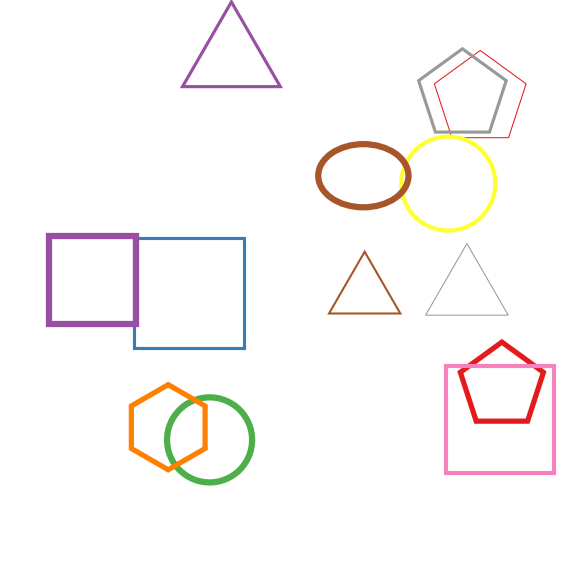[{"shape": "pentagon", "thickness": 2.5, "radius": 0.38, "center": [0.869, 0.331]}, {"shape": "pentagon", "thickness": 0.5, "radius": 0.42, "center": [0.832, 0.828]}, {"shape": "square", "thickness": 1.5, "radius": 0.48, "center": [0.327, 0.491]}, {"shape": "circle", "thickness": 3, "radius": 0.37, "center": [0.363, 0.237]}, {"shape": "triangle", "thickness": 1.5, "radius": 0.49, "center": [0.401, 0.898]}, {"shape": "square", "thickness": 3, "radius": 0.38, "center": [0.16, 0.514]}, {"shape": "hexagon", "thickness": 2.5, "radius": 0.37, "center": [0.291, 0.259]}, {"shape": "circle", "thickness": 2, "radius": 0.41, "center": [0.776, 0.681]}, {"shape": "oval", "thickness": 3, "radius": 0.39, "center": [0.629, 0.695]}, {"shape": "triangle", "thickness": 1, "radius": 0.36, "center": [0.631, 0.492]}, {"shape": "square", "thickness": 2, "radius": 0.47, "center": [0.865, 0.272]}, {"shape": "triangle", "thickness": 0.5, "radius": 0.41, "center": [0.809, 0.495]}, {"shape": "pentagon", "thickness": 1.5, "radius": 0.4, "center": [0.801, 0.835]}]